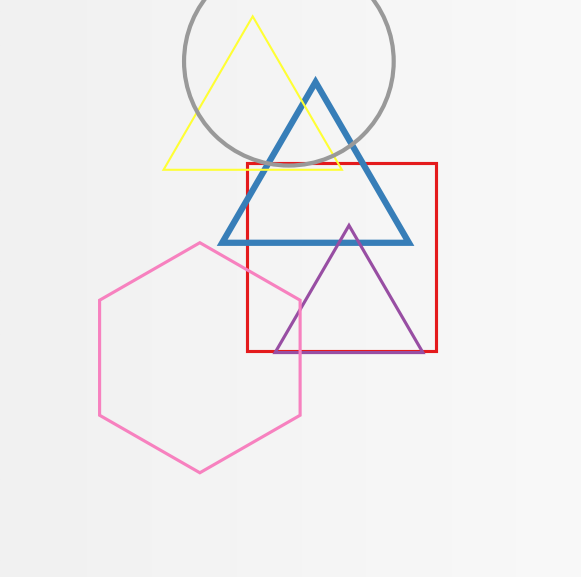[{"shape": "square", "thickness": 1.5, "radius": 0.81, "center": [0.587, 0.554]}, {"shape": "triangle", "thickness": 3, "radius": 0.93, "center": [0.543, 0.671]}, {"shape": "triangle", "thickness": 1.5, "radius": 0.73, "center": [0.6, 0.462]}, {"shape": "triangle", "thickness": 1, "radius": 0.89, "center": [0.435, 0.794]}, {"shape": "hexagon", "thickness": 1.5, "radius": 1.0, "center": [0.344, 0.38]}, {"shape": "circle", "thickness": 2, "radius": 0.9, "center": [0.497, 0.893]}]